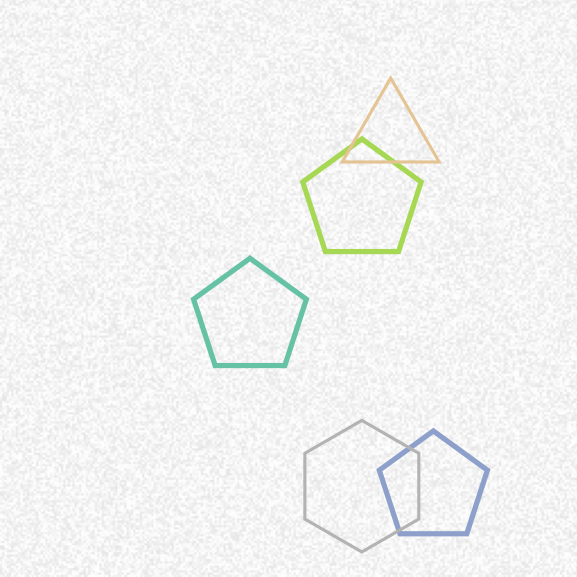[{"shape": "pentagon", "thickness": 2.5, "radius": 0.51, "center": [0.433, 0.449]}, {"shape": "pentagon", "thickness": 2.5, "radius": 0.49, "center": [0.75, 0.154]}, {"shape": "pentagon", "thickness": 2.5, "radius": 0.54, "center": [0.627, 0.651]}, {"shape": "triangle", "thickness": 1.5, "radius": 0.48, "center": [0.677, 0.767]}, {"shape": "hexagon", "thickness": 1.5, "radius": 0.57, "center": [0.627, 0.157]}]